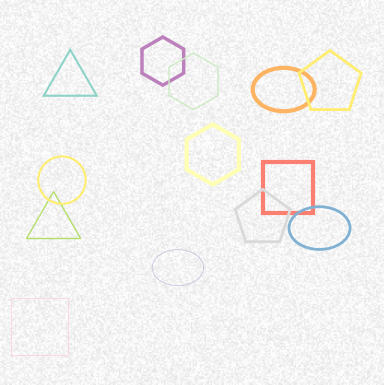[{"shape": "triangle", "thickness": 1.5, "radius": 0.4, "center": [0.182, 0.791]}, {"shape": "hexagon", "thickness": 3, "radius": 0.39, "center": [0.553, 0.599]}, {"shape": "oval", "thickness": 0.5, "radius": 0.33, "center": [0.462, 0.305]}, {"shape": "square", "thickness": 3, "radius": 0.33, "center": [0.747, 0.513]}, {"shape": "oval", "thickness": 2, "radius": 0.4, "center": [0.83, 0.408]}, {"shape": "oval", "thickness": 3, "radius": 0.4, "center": [0.737, 0.767]}, {"shape": "triangle", "thickness": 1, "radius": 0.41, "center": [0.139, 0.421]}, {"shape": "square", "thickness": 0.5, "radius": 0.38, "center": [0.103, 0.152]}, {"shape": "pentagon", "thickness": 2, "radius": 0.38, "center": [0.682, 0.433]}, {"shape": "hexagon", "thickness": 2.5, "radius": 0.31, "center": [0.423, 0.841]}, {"shape": "hexagon", "thickness": 1, "radius": 0.37, "center": [0.503, 0.789]}, {"shape": "circle", "thickness": 1.5, "radius": 0.31, "center": [0.161, 0.532]}, {"shape": "pentagon", "thickness": 2, "radius": 0.42, "center": [0.857, 0.784]}]